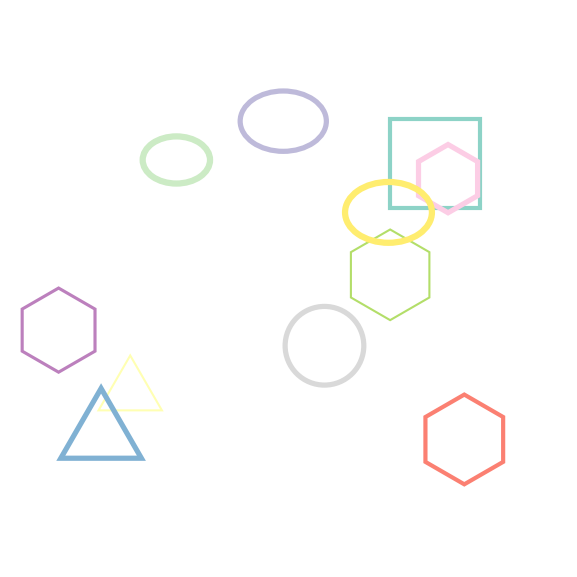[{"shape": "square", "thickness": 2, "radius": 0.39, "center": [0.753, 0.716]}, {"shape": "triangle", "thickness": 1, "radius": 0.32, "center": [0.225, 0.32]}, {"shape": "oval", "thickness": 2.5, "radius": 0.37, "center": [0.49, 0.789]}, {"shape": "hexagon", "thickness": 2, "radius": 0.39, "center": [0.804, 0.238]}, {"shape": "triangle", "thickness": 2.5, "radius": 0.4, "center": [0.175, 0.246]}, {"shape": "hexagon", "thickness": 1, "radius": 0.39, "center": [0.676, 0.523]}, {"shape": "hexagon", "thickness": 2.5, "radius": 0.3, "center": [0.776, 0.69]}, {"shape": "circle", "thickness": 2.5, "radius": 0.34, "center": [0.562, 0.4]}, {"shape": "hexagon", "thickness": 1.5, "radius": 0.36, "center": [0.101, 0.427]}, {"shape": "oval", "thickness": 3, "radius": 0.29, "center": [0.305, 0.722]}, {"shape": "oval", "thickness": 3, "radius": 0.38, "center": [0.673, 0.631]}]